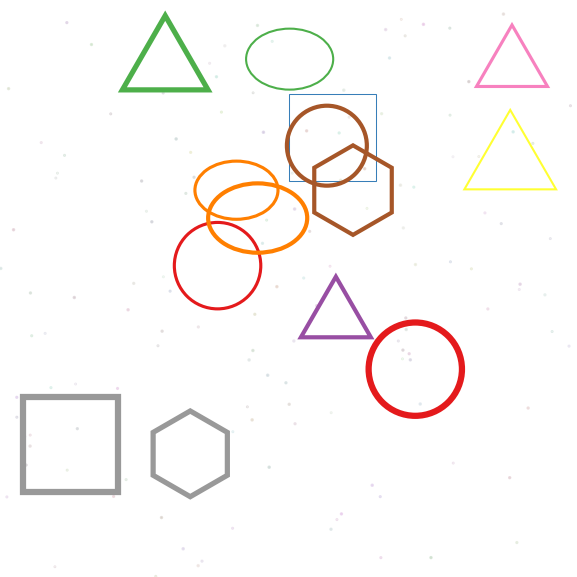[{"shape": "circle", "thickness": 3, "radius": 0.4, "center": [0.719, 0.36]}, {"shape": "circle", "thickness": 1.5, "radius": 0.37, "center": [0.377, 0.539]}, {"shape": "square", "thickness": 0.5, "radius": 0.38, "center": [0.575, 0.76]}, {"shape": "triangle", "thickness": 2.5, "radius": 0.43, "center": [0.286, 0.886]}, {"shape": "oval", "thickness": 1, "radius": 0.38, "center": [0.502, 0.897]}, {"shape": "triangle", "thickness": 2, "radius": 0.35, "center": [0.582, 0.45]}, {"shape": "oval", "thickness": 2, "radius": 0.43, "center": [0.446, 0.622]}, {"shape": "oval", "thickness": 1.5, "radius": 0.36, "center": [0.409, 0.67]}, {"shape": "triangle", "thickness": 1, "radius": 0.46, "center": [0.884, 0.717]}, {"shape": "circle", "thickness": 2, "radius": 0.35, "center": [0.566, 0.747]}, {"shape": "hexagon", "thickness": 2, "radius": 0.39, "center": [0.611, 0.67]}, {"shape": "triangle", "thickness": 1.5, "radius": 0.35, "center": [0.887, 0.885]}, {"shape": "hexagon", "thickness": 2.5, "radius": 0.37, "center": [0.329, 0.213]}, {"shape": "square", "thickness": 3, "radius": 0.41, "center": [0.122, 0.23]}]